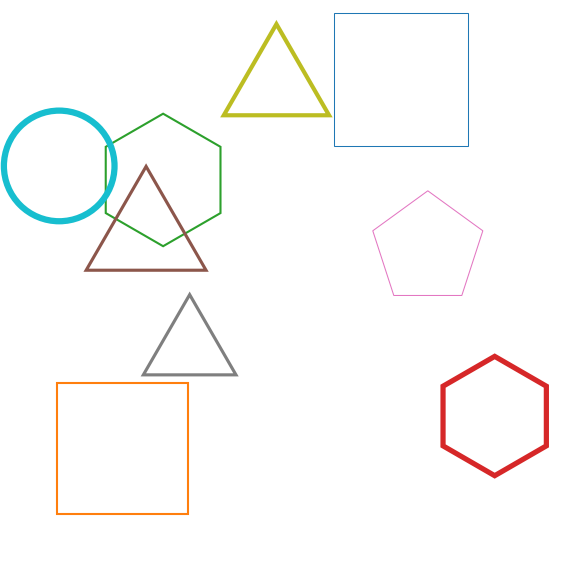[{"shape": "square", "thickness": 0.5, "radius": 0.58, "center": [0.695, 0.862]}, {"shape": "square", "thickness": 1, "radius": 0.57, "center": [0.212, 0.223]}, {"shape": "hexagon", "thickness": 1, "radius": 0.57, "center": [0.282, 0.688]}, {"shape": "hexagon", "thickness": 2.5, "radius": 0.52, "center": [0.857, 0.279]}, {"shape": "triangle", "thickness": 1.5, "radius": 0.6, "center": [0.253, 0.591]}, {"shape": "pentagon", "thickness": 0.5, "radius": 0.5, "center": [0.741, 0.569]}, {"shape": "triangle", "thickness": 1.5, "radius": 0.46, "center": [0.328, 0.396]}, {"shape": "triangle", "thickness": 2, "radius": 0.53, "center": [0.479, 0.852]}, {"shape": "circle", "thickness": 3, "radius": 0.48, "center": [0.103, 0.712]}]